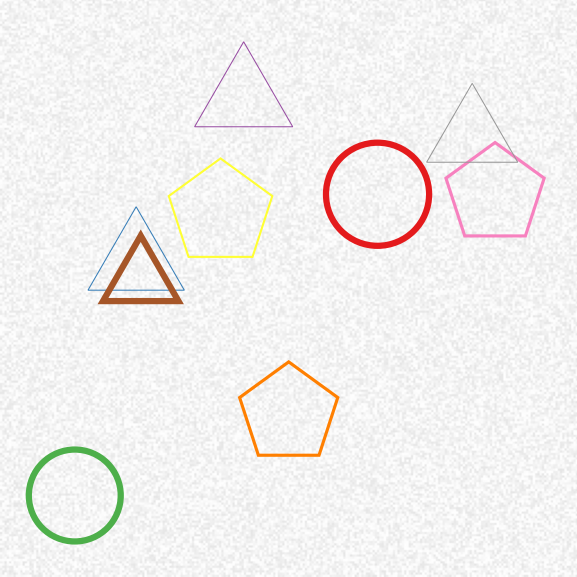[{"shape": "circle", "thickness": 3, "radius": 0.45, "center": [0.654, 0.663]}, {"shape": "triangle", "thickness": 0.5, "radius": 0.48, "center": [0.236, 0.545]}, {"shape": "circle", "thickness": 3, "radius": 0.4, "center": [0.13, 0.141]}, {"shape": "triangle", "thickness": 0.5, "radius": 0.49, "center": [0.422, 0.829]}, {"shape": "pentagon", "thickness": 1.5, "radius": 0.45, "center": [0.5, 0.283]}, {"shape": "pentagon", "thickness": 1, "radius": 0.47, "center": [0.382, 0.631]}, {"shape": "triangle", "thickness": 3, "radius": 0.38, "center": [0.244, 0.515]}, {"shape": "pentagon", "thickness": 1.5, "radius": 0.45, "center": [0.857, 0.663]}, {"shape": "triangle", "thickness": 0.5, "radius": 0.46, "center": [0.818, 0.764]}]